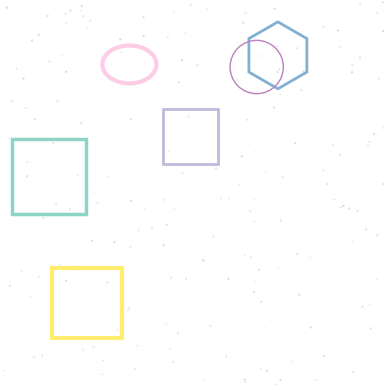[{"shape": "square", "thickness": 2.5, "radius": 0.49, "center": [0.127, 0.541]}, {"shape": "square", "thickness": 2, "radius": 0.36, "center": [0.494, 0.645]}, {"shape": "hexagon", "thickness": 2, "radius": 0.43, "center": [0.722, 0.856]}, {"shape": "oval", "thickness": 3, "radius": 0.35, "center": [0.336, 0.833]}, {"shape": "circle", "thickness": 1, "radius": 0.35, "center": [0.667, 0.826]}, {"shape": "square", "thickness": 3, "radius": 0.46, "center": [0.226, 0.212]}]